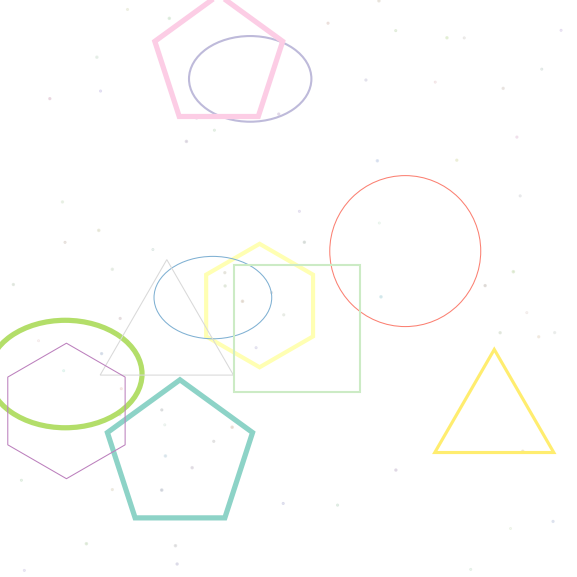[{"shape": "pentagon", "thickness": 2.5, "radius": 0.66, "center": [0.312, 0.209]}, {"shape": "hexagon", "thickness": 2, "radius": 0.53, "center": [0.45, 0.47]}, {"shape": "oval", "thickness": 1, "radius": 0.53, "center": [0.433, 0.863]}, {"shape": "circle", "thickness": 0.5, "radius": 0.65, "center": [0.702, 0.564]}, {"shape": "oval", "thickness": 0.5, "radius": 0.51, "center": [0.369, 0.484]}, {"shape": "oval", "thickness": 2.5, "radius": 0.66, "center": [0.113, 0.351]}, {"shape": "pentagon", "thickness": 2.5, "radius": 0.58, "center": [0.379, 0.892]}, {"shape": "triangle", "thickness": 0.5, "radius": 0.67, "center": [0.289, 0.416]}, {"shape": "hexagon", "thickness": 0.5, "radius": 0.59, "center": [0.115, 0.288]}, {"shape": "square", "thickness": 1, "radius": 0.55, "center": [0.514, 0.43]}, {"shape": "triangle", "thickness": 1.5, "radius": 0.59, "center": [0.856, 0.275]}]